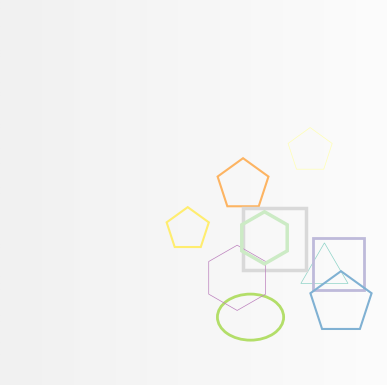[{"shape": "triangle", "thickness": 0.5, "radius": 0.35, "center": [0.837, 0.299]}, {"shape": "pentagon", "thickness": 0.5, "radius": 0.3, "center": [0.8, 0.609]}, {"shape": "square", "thickness": 2, "radius": 0.33, "center": [0.873, 0.314]}, {"shape": "pentagon", "thickness": 1.5, "radius": 0.42, "center": [0.88, 0.213]}, {"shape": "pentagon", "thickness": 1.5, "radius": 0.34, "center": [0.627, 0.52]}, {"shape": "oval", "thickness": 2, "radius": 0.43, "center": [0.646, 0.176]}, {"shape": "square", "thickness": 2.5, "radius": 0.4, "center": [0.708, 0.38]}, {"shape": "hexagon", "thickness": 0.5, "radius": 0.42, "center": [0.612, 0.278]}, {"shape": "hexagon", "thickness": 2.5, "radius": 0.34, "center": [0.683, 0.382]}, {"shape": "pentagon", "thickness": 1.5, "radius": 0.29, "center": [0.484, 0.405]}]